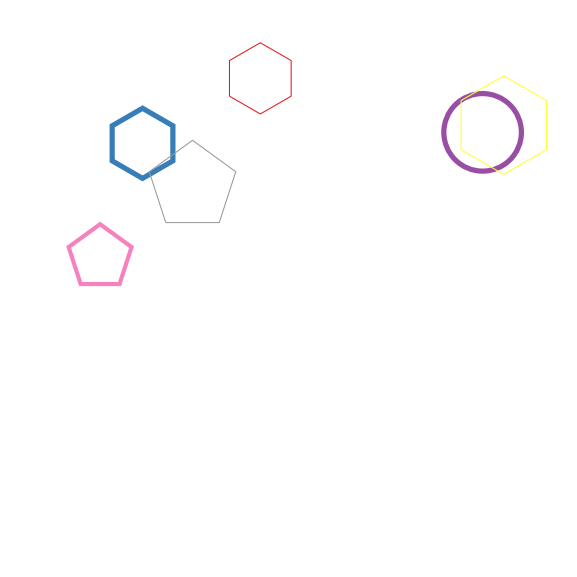[{"shape": "hexagon", "thickness": 0.5, "radius": 0.31, "center": [0.451, 0.863]}, {"shape": "hexagon", "thickness": 2.5, "radius": 0.3, "center": [0.247, 0.751]}, {"shape": "circle", "thickness": 2.5, "radius": 0.34, "center": [0.836, 0.77]}, {"shape": "hexagon", "thickness": 0.5, "radius": 0.43, "center": [0.872, 0.782]}, {"shape": "pentagon", "thickness": 2, "radius": 0.29, "center": [0.173, 0.554]}, {"shape": "pentagon", "thickness": 0.5, "radius": 0.39, "center": [0.333, 0.677]}]